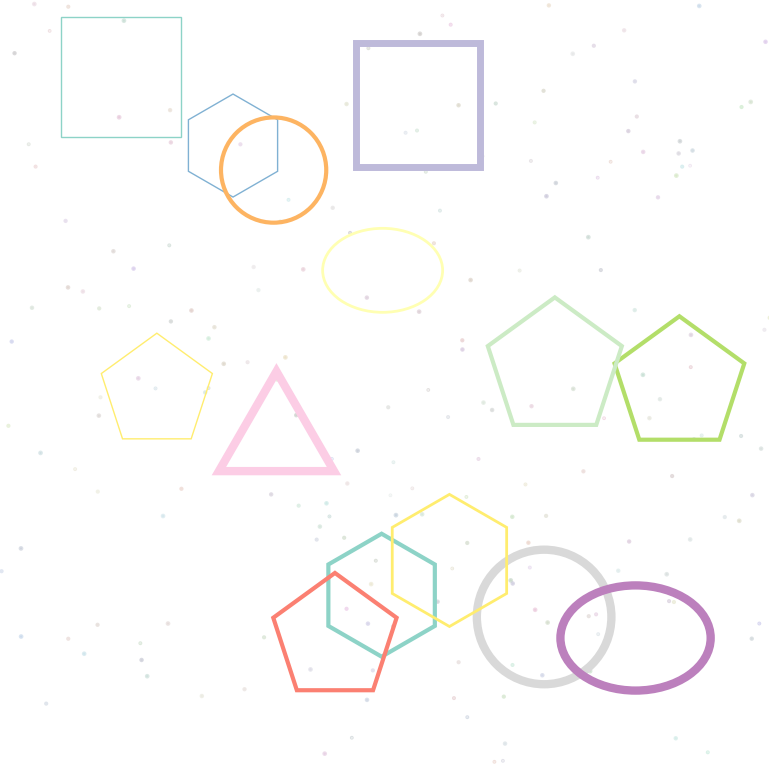[{"shape": "hexagon", "thickness": 1.5, "radius": 0.4, "center": [0.496, 0.227]}, {"shape": "square", "thickness": 0.5, "radius": 0.39, "center": [0.157, 0.9]}, {"shape": "oval", "thickness": 1, "radius": 0.39, "center": [0.497, 0.649]}, {"shape": "square", "thickness": 2.5, "radius": 0.4, "center": [0.542, 0.864]}, {"shape": "pentagon", "thickness": 1.5, "radius": 0.42, "center": [0.435, 0.172]}, {"shape": "hexagon", "thickness": 0.5, "radius": 0.33, "center": [0.303, 0.811]}, {"shape": "circle", "thickness": 1.5, "radius": 0.34, "center": [0.355, 0.779]}, {"shape": "pentagon", "thickness": 1.5, "radius": 0.44, "center": [0.882, 0.501]}, {"shape": "triangle", "thickness": 3, "radius": 0.43, "center": [0.359, 0.431]}, {"shape": "circle", "thickness": 3, "radius": 0.44, "center": [0.707, 0.199]}, {"shape": "oval", "thickness": 3, "radius": 0.49, "center": [0.825, 0.171]}, {"shape": "pentagon", "thickness": 1.5, "radius": 0.46, "center": [0.721, 0.522]}, {"shape": "pentagon", "thickness": 0.5, "radius": 0.38, "center": [0.204, 0.491]}, {"shape": "hexagon", "thickness": 1, "radius": 0.43, "center": [0.584, 0.272]}]